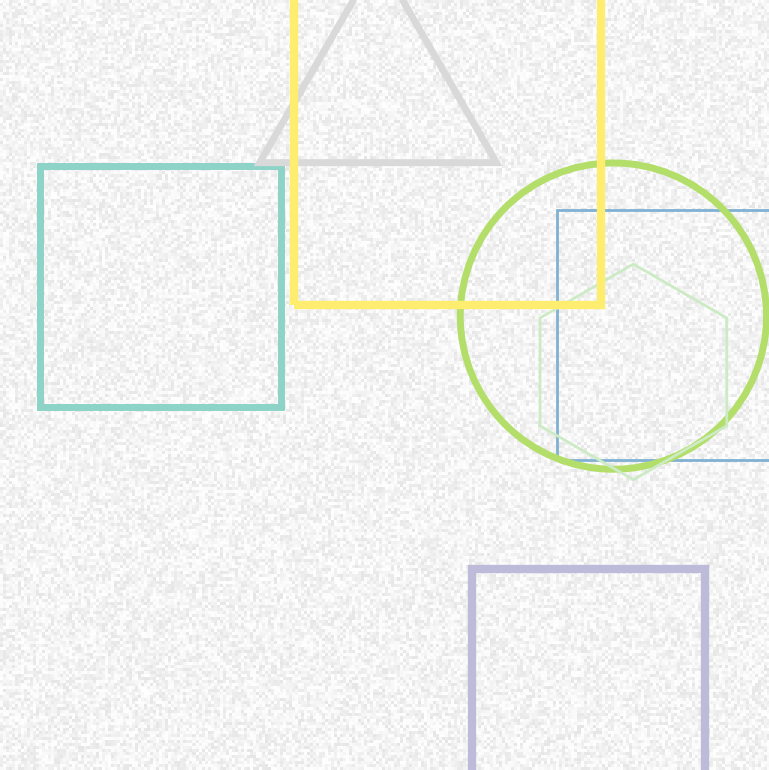[{"shape": "square", "thickness": 2.5, "radius": 0.78, "center": [0.208, 0.628]}, {"shape": "square", "thickness": 3, "radius": 0.76, "center": [0.764, 0.11]}, {"shape": "square", "thickness": 1, "radius": 0.81, "center": [0.885, 0.565]}, {"shape": "circle", "thickness": 2.5, "radius": 0.99, "center": [0.797, 0.589]}, {"shape": "triangle", "thickness": 2.5, "radius": 0.89, "center": [0.491, 0.878]}, {"shape": "hexagon", "thickness": 1, "radius": 0.7, "center": [0.823, 0.517]}, {"shape": "square", "thickness": 3, "radius": 1.0, "center": [0.581, 0.804]}]